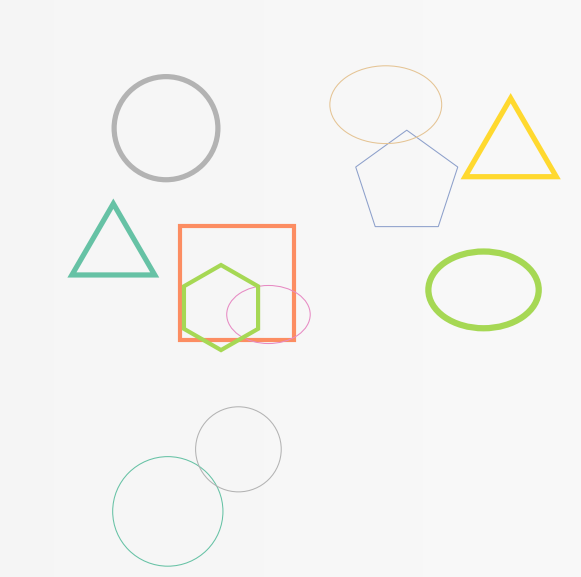[{"shape": "triangle", "thickness": 2.5, "radius": 0.41, "center": [0.195, 0.564]}, {"shape": "circle", "thickness": 0.5, "radius": 0.47, "center": [0.289, 0.114]}, {"shape": "square", "thickness": 2, "radius": 0.49, "center": [0.408, 0.509]}, {"shape": "pentagon", "thickness": 0.5, "radius": 0.46, "center": [0.7, 0.681]}, {"shape": "oval", "thickness": 0.5, "radius": 0.36, "center": [0.462, 0.455]}, {"shape": "hexagon", "thickness": 2, "radius": 0.37, "center": [0.38, 0.467]}, {"shape": "oval", "thickness": 3, "radius": 0.47, "center": [0.832, 0.497]}, {"shape": "triangle", "thickness": 2.5, "radius": 0.45, "center": [0.879, 0.738]}, {"shape": "oval", "thickness": 0.5, "radius": 0.48, "center": [0.664, 0.818]}, {"shape": "circle", "thickness": 2.5, "radius": 0.45, "center": [0.286, 0.777]}, {"shape": "circle", "thickness": 0.5, "radius": 0.37, "center": [0.41, 0.221]}]